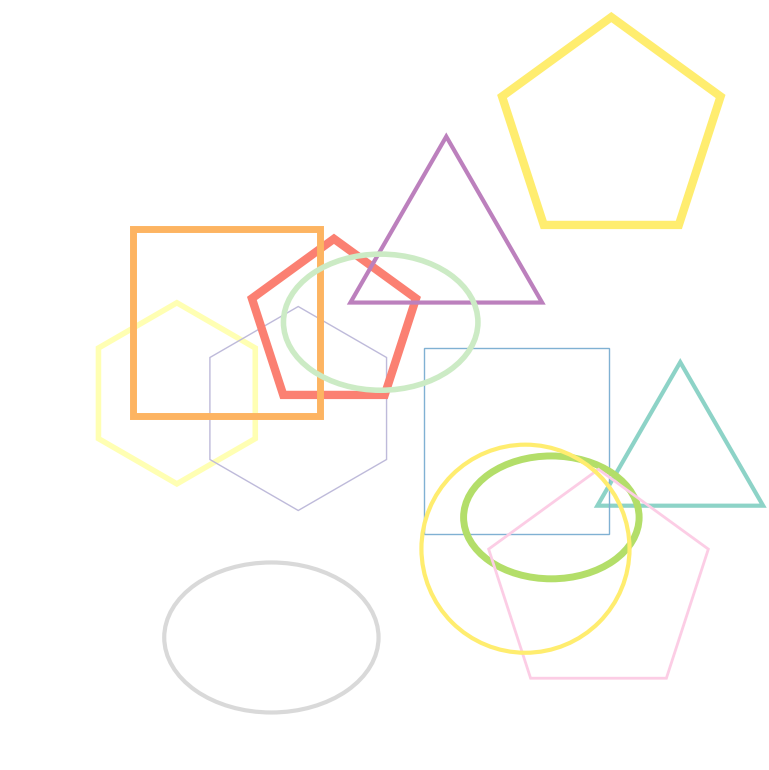[{"shape": "triangle", "thickness": 1.5, "radius": 0.62, "center": [0.883, 0.405]}, {"shape": "hexagon", "thickness": 2, "radius": 0.59, "center": [0.23, 0.489]}, {"shape": "hexagon", "thickness": 0.5, "radius": 0.66, "center": [0.387, 0.469]}, {"shape": "pentagon", "thickness": 3, "radius": 0.56, "center": [0.434, 0.578]}, {"shape": "square", "thickness": 0.5, "radius": 0.6, "center": [0.671, 0.427]}, {"shape": "square", "thickness": 2.5, "radius": 0.61, "center": [0.294, 0.581]}, {"shape": "oval", "thickness": 2.5, "radius": 0.57, "center": [0.716, 0.328]}, {"shape": "pentagon", "thickness": 1, "radius": 0.75, "center": [0.777, 0.241]}, {"shape": "oval", "thickness": 1.5, "radius": 0.7, "center": [0.352, 0.172]}, {"shape": "triangle", "thickness": 1.5, "radius": 0.72, "center": [0.58, 0.679]}, {"shape": "oval", "thickness": 2, "radius": 0.63, "center": [0.494, 0.582]}, {"shape": "pentagon", "thickness": 3, "radius": 0.75, "center": [0.794, 0.829]}, {"shape": "circle", "thickness": 1.5, "radius": 0.68, "center": [0.682, 0.287]}]